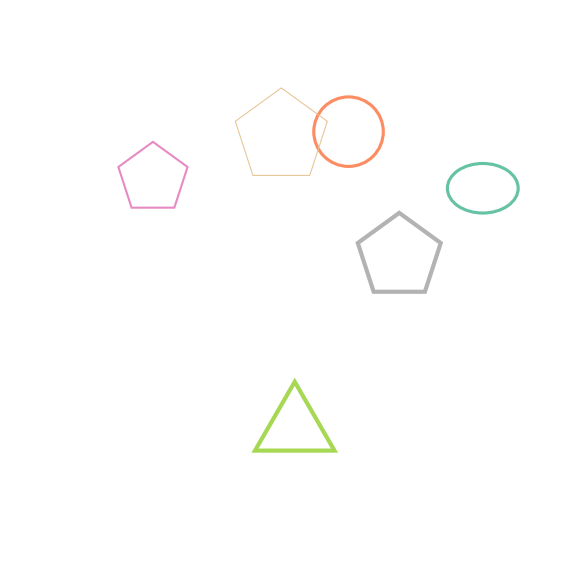[{"shape": "oval", "thickness": 1.5, "radius": 0.31, "center": [0.836, 0.673]}, {"shape": "circle", "thickness": 1.5, "radius": 0.3, "center": [0.604, 0.771]}, {"shape": "pentagon", "thickness": 1, "radius": 0.32, "center": [0.265, 0.691]}, {"shape": "triangle", "thickness": 2, "radius": 0.4, "center": [0.51, 0.259]}, {"shape": "pentagon", "thickness": 0.5, "radius": 0.42, "center": [0.487, 0.763]}, {"shape": "pentagon", "thickness": 2, "radius": 0.38, "center": [0.691, 0.555]}]